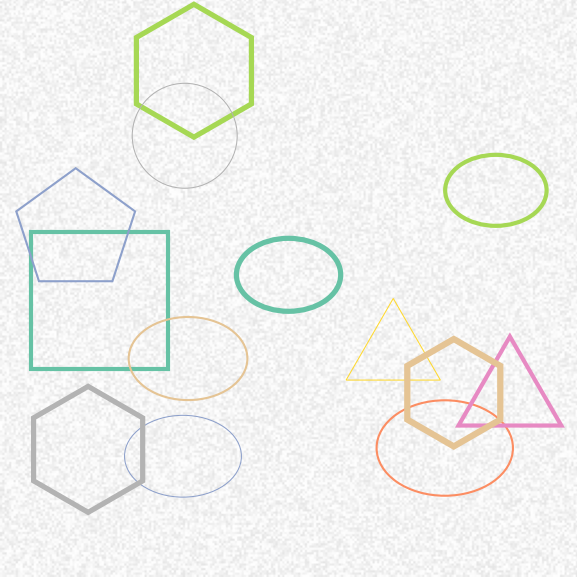[{"shape": "square", "thickness": 2, "radius": 0.59, "center": [0.173, 0.478]}, {"shape": "oval", "thickness": 2.5, "radius": 0.45, "center": [0.5, 0.523]}, {"shape": "oval", "thickness": 1, "radius": 0.59, "center": [0.77, 0.223]}, {"shape": "pentagon", "thickness": 1, "radius": 0.54, "center": [0.131, 0.6]}, {"shape": "oval", "thickness": 0.5, "radius": 0.51, "center": [0.317, 0.209]}, {"shape": "triangle", "thickness": 2, "radius": 0.51, "center": [0.883, 0.314]}, {"shape": "oval", "thickness": 2, "radius": 0.44, "center": [0.859, 0.67]}, {"shape": "hexagon", "thickness": 2.5, "radius": 0.58, "center": [0.336, 0.877]}, {"shape": "triangle", "thickness": 0.5, "radius": 0.47, "center": [0.681, 0.388]}, {"shape": "hexagon", "thickness": 3, "radius": 0.46, "center": [0.786, 0.319]}, {"shape": "oval", "thickness": 1, "radius": 0.51, "center": [0.326, 0.378]}, {"shape": "hexagon", "thickness": 2.5, "radius": 0.55, "center": [0.153, 0.221]}, {"shape": "circle", "thickness": 0.5, "radius": 0.45, "center": [0.32, 0.764]}]